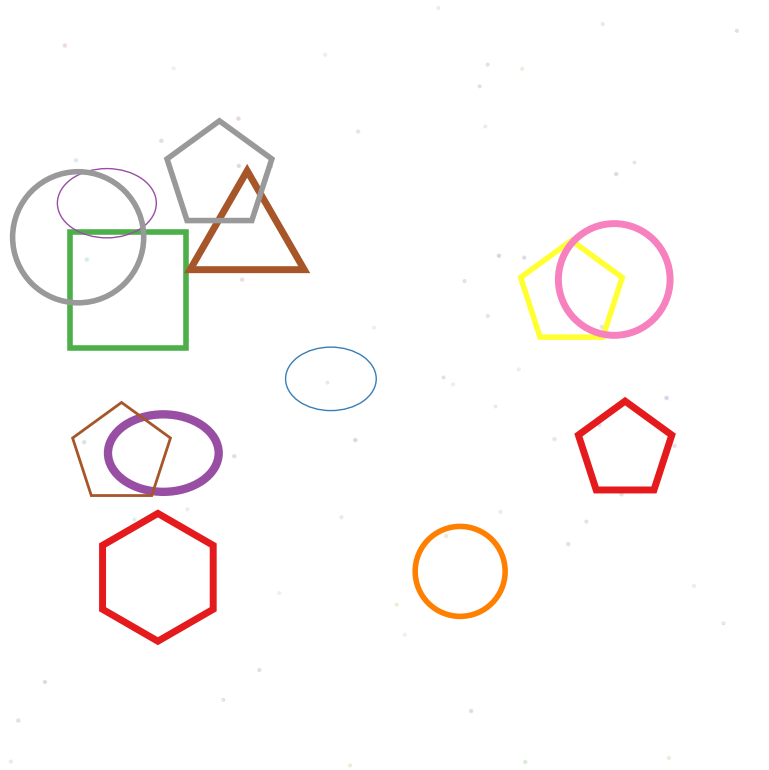[{"shape": "pentagon", "thickness": 2.5, "radius": 0.32, "center": [0.812, 0.415]}, {"shape": "hexagon", "thickness": 2.5, "radius": 0.41, "center": [0.205, 0.25]}, {"shape": "oval", "thickness": 0.5, "radius": 0.29, "center": [0.43, 0.508]}, {"shape": "square", "thickness": 2, "radius": 0.38, "center": [0.166, 0.623]}, {"shape": "oval", "thickness": 3, "radius": 0.36, "center": [0.212, 0.412]}, {"shape": "oval", "thickness": 0.5, "radius": 0.32, "center": [0.139, 0.736]}, {"shape": "circle", "thickness": 2, "radius": 0.29, "center": [0.598, 0.258]}, {"shape": "pentagon", "thickness": 2, "radius": 0.35, "center": [0.742, 0.618]}, {"shape": "triangle", "thickness": 2.5, "radius": 0.43, "center": [0.321, 0.693]}, {"shape": "pentagon", "thickness": 1, "radius": 0.33, "center": [0.158, 0.41]}, {"shape": "circle", "thickness": 2.5, "radius": 0.36, "center": [0.798, 0.637]}, {"shape": "pentagon", "thickness": 2, "radius": 0.36, "center": [0.285, 0.771]}, {"shape": "circle", "thickness": 2, "radius": 0.43, "center": [0.102, 0.692]}]